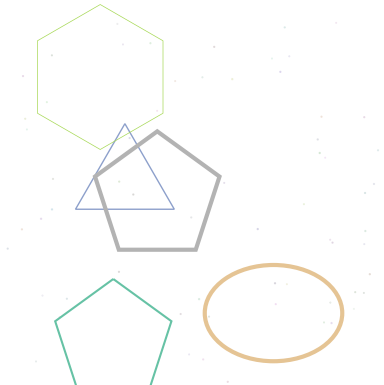[{"shape": "pentagon", "thickness": 1.5, "radius": 0.79, "center": [0.294, 0.117]}, {"shape": "triangle", "thickness": 1, "radius": 0.74, "center": [0.324, 0.531]}, {"shape": "hexagon", "thickness": 0.5, "radius": 0.94, "center": [0.26, 0.8]}, {"shape": "oval", "thickness": 3, "radius": 0.89, "center": [0.71, 0.187]}, {"shape": "pentagon", "thickness": 3, "radius": 0.85, "center": [0.408, 0.489]}]